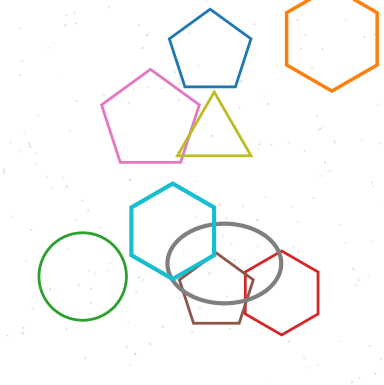[{"shape": "pentagon", "thickness": 2, "radius": 0.56, "center": [0.546, 0.865]}, {"shape": "hexagon", "thickness": 2.5, "radius": 0.68, "center": [0.862, 0.899]}, {"shape": "circle", "thickness": 2, "radius": 0.57, "center": [0.215, 0.282]}, {"shape": "hexagon", "thickness": 2, "radius": 0.55, "center": [0.732, 0.239]}, {"shape": "pentagon", "thickness": 2, "radius": 0.5, "center": [0.562, 0.242]}, {"shape": "pentagon", "thickness": 2, "radius": 0.67, "center": [0.391, 0.686]}, {"shape": "oval", "thickness": 3, "radius": 0.74, "center": [0.583, 0.316]}, {"shape": "triangle", "thickness": 2, "radius": 0.55, "center": [0.556, 0.651]}, {"shape": "hexagon", "thickness": 3, "radius": 0.62, "center": [0.449, 0.399]}]